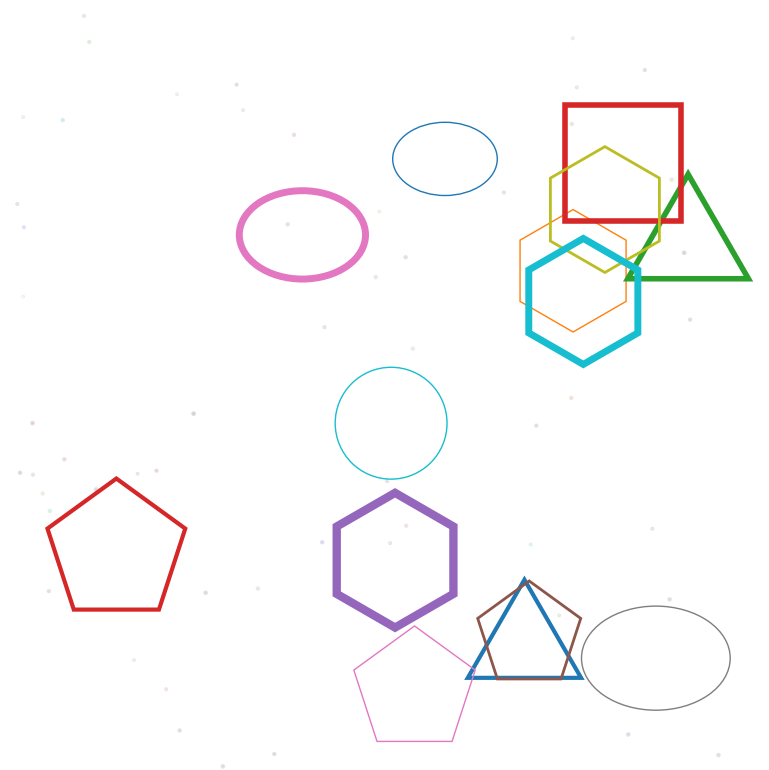[{"shape": "oval", "thickness": 0.5, "radius": 0.34, "center": [0.578, 0.794]}, {"shape": "triangle", "thickness": 1.5, "radius": 0.42, "center": [0.681, 0.162]}, {"shape": "hexagon", "thickness": 0.5, "radius": 0.4, "center": [0.744, 0.648]}, {"shape": "triangle", "thickness": 2, "radius": 0.45, "center": [0.894, 0.683]}, {"shape": "pentagon", "thickness": 1.5, "radius": 0.47, "center": [0.151, 0.284]}, {"shape": "square", "thickness": 2, "radius": 0.38, "center": [0.809, 0.789]}, {"shape": "hexagon", "thickness": 3, "radius": 0.44, "center": [0.513, 0.272]}, {"shape": "pentagon", "thickness": 1, "radius": 0.35, "center": [0.687, 0.175]}, {"shape": "pentagon", "thickness": 0.5, "radius": 0.41, "center": [0.538, 0.104]}, {"shape": "oval", "thickness": 2.5, "radius": 0.41, "center": [0.393, 0.695]}, {"shape": "oval", "thickness": 0.5, "radius": 0.48, "center": [0.852, 0.145]}, {"shape": "hexagon", "thickness": 1, "radius": 0.41, "center": [0.786, 0.728]}, {"shape": "circle", "thickness": 0.5, "radius": 0.36, "center": [0.508, 0.45]}, {"shape": "hexagon", "thickness": 2.5, "radius": 0.41, "center": [0.758, 0.609]}]